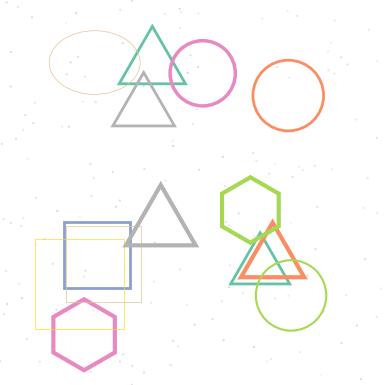[{"shape": "triangle", "thickness": 2, "radius": 0.5, "center": [0.396, 0.832]}, {"shape": "triangle", "thickness": 2, "radius": 0.44, "center": [0.676, 0.307]}, {"shape": "circle", "thickness": 2, "radius": 0.46, "center": [0.749, 0.752]}, {"shape": "triangle", "thickness": 3, "radius": 0.47, "center": [0.708, 0.327]}, {"shape": "square", "thickness": 2, "radius": 0.43, "center": [0.253, 0.339]}, {"shape": "circle", "thickness": 2.5, "radius": 0.42, "center": [0.527, 0.81]}, {"shape": "hexagon", "thickness": 3, "radius": 0.46, "center": [0.218, 0.131]}, {"shape": "circle", "thickness": 1.5, "radius": 0.46, "center": [0.756, 0.233]}, {"shape": "hexagon", "thickness": 3, "radius": 0.43, "center": [0.65, 0.455]}, {"shape": "square", "thickness": 0.5, "radius": 0.58, "center": [0.206, 0.262]}, {"shape": "square", "thickness": 0.5, "radius": 0.49, "center": [0.268, 0.314]}, {"shape": "oval", "thickness": 0.5, "radius": 0.59, "center": [0.246, 0.838]}, {"shape": "triangle", "thickness": 2, "radius": 0.46, "center": [0.373, 0.719]}, {"shape": "triangle", "thickness": 3, "radius": 0.52, "center": [0.418, 0.415]}]